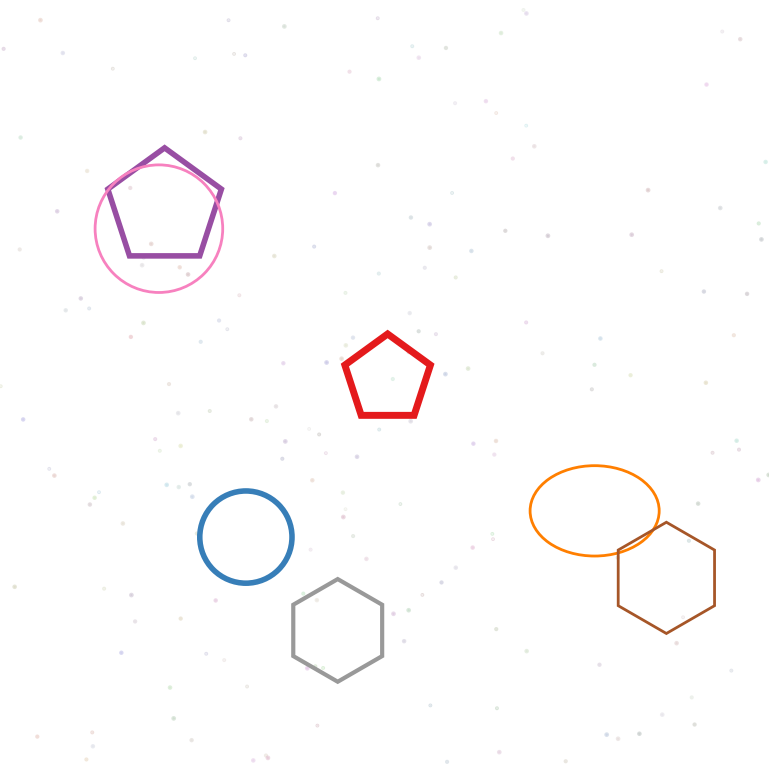[{"shape": "pentagon", "thickness": 2.5, "radius": 0.29, "center": [0.503, 0.508]}, {"shape": "circle", "thickness": 2, "radius": 0.3, "center": [0.319, 0.302]}, {"shape": "pentagon", "thickness": 2, "radius": 0.39, "center": [0.214, 0.73]}, {"shape": "oval", "thickness": 1, "radius": 0.42, "center": [0.772, 0.337]}, {"shape": "hexagon", "thickness": 1, "radius": 0.36, "center": [0.865, 0.25]}, {"shape": "circle", "thickness": 1, "radius": 0.41, "center": [0.206, 0.703]}, {"shape": "hexagon", "thickness": 1.5, "radius": 0.33, "center": [0.439, 0.181]}]